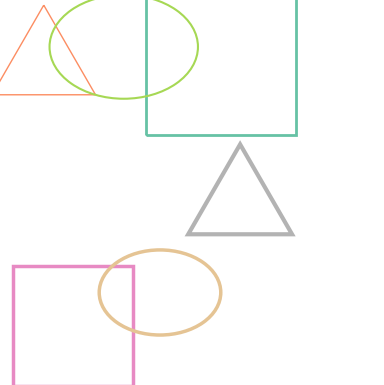[{"shape": "square", "thickness": 2, "radius": 0.97, "center": [0.573, 0.844]}, {"shape": "triangle", "thickness": 1, "radius": 0.78, "center": [0.114, 0.831]}, {"shape": "square", "thickness": 2.5, "radius": 0.78, "center": [0.189, 0.154]}, {"shape": "oval", "thickness": 1.5, "radius": 0.96, "center": [0.321, 0.878]}, {"shape": "oval", "thickness": 2.5, "radius": 0.79, "center": [0.416, 0.24]}, {"shape": "triangle", "thickness": 3, "radius": 0.78, "center": [0.624, 0.469]}]